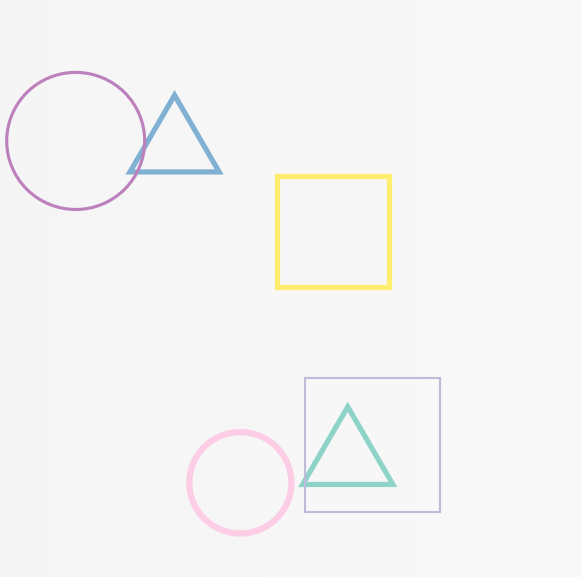[{"shape": "triangle", "thickness": 2.5, "radius": 0.45, "center": [0.598, 0.205]}, {"shape": "square", "thickness": 1, "radius": 0.58, "center": [0.641, 0.228]}, {"shape": "triangle", "thickness": 2.5, "radius": 0.44, "center": [0.3, 0.746]}, {"shape": "circle", "thickness": 3, "radius": 0.44, "center": [0.413, 0.163]}, {"shape": "circle", "thickness": 1.5, "radius": 0.59, "center": [0.13, 0.755]}, {"shape": "square", "thickness": 2.5, "radius": 0.48, "center": [0.573, 0.598]}]